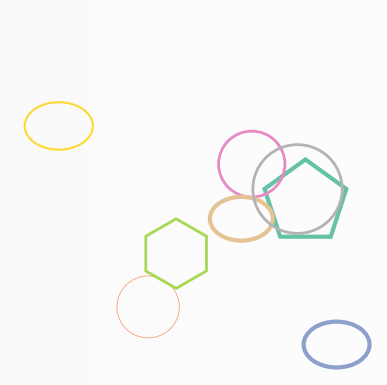[{"shape": "pentagon", "thickness": 3, "radius": 0.55, "center": [0.788, 0.475]}, {"shape": "circle", "thickness": 0.5, "radius": 0.4, "center": [0.382, 0.203]}, {"shape": "oval", "thickness": 3, "radius": 0.43, "center": [0.869, 0.105]}, {"shape": "circle", "thickness": 2, "radius": 0.43, "center": [0.65, 0.574]}, {"shape": "hexagon", "thickness": 2, "radius": 0.45, "center": [0.455, 0.341]}, {"shape": "oval", "thickness": 1.5, "radius": 0.44, "center": [0.152, 0.673]}, {"shape": "oval", "thickness": 3, "radius": 0.41, "center": [0.623, 0.432]}, {"shape": "circle", "thickness": 2, "radius": 0.58, "center": [0.768, 0.509]}]